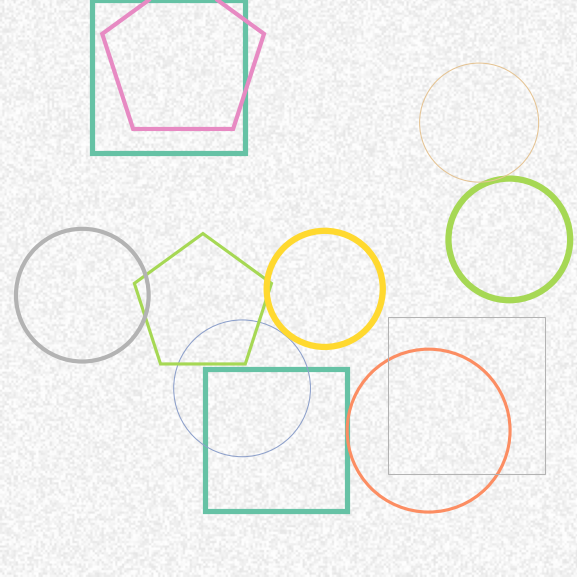[{"shape": "square", "thickness": 2.5, "radius": 0.66, "center": [0.292, 0.866]}, {"shape": "square", "thickness": 2.5, "radius": 0.62, "center": [0.478, 0.237]}, {"shape": "circle", "thickness": 1.5, "radius": 0.71, "center": [0.742, 0.253]}, {"shape": "circle", "thickness": 0.5, "radius": 0.59, "center": [0.419, 0.327]}, {"shape": "pentagon", "thickness": 2, "radius": 0.74, "center": [0.317, 0.895]}, {"shape": "circle", "thickness": 3, "radius": 0.53, "center": [0.882, 0.585]}, {"shape": "pentagon", "thickness": 1.5, "radius": 0.62, "center": [0.351, 0.47]}, {"shape": "circle", "thickness": 3, "radius": 0.5, "center": [0.562, 0.499]}, {"shape": "circle", "thickness": 0.5, "radius": 0.52, "center": [0.83, 0.787]}, {"shape": "circle", "thickness": 2, "radius": 0.57, "center": [0.143, 0.488]}, {"shape": "square", "thickness": 0.5, "radius": 0.68, "center": [0.807, 0.314]}]